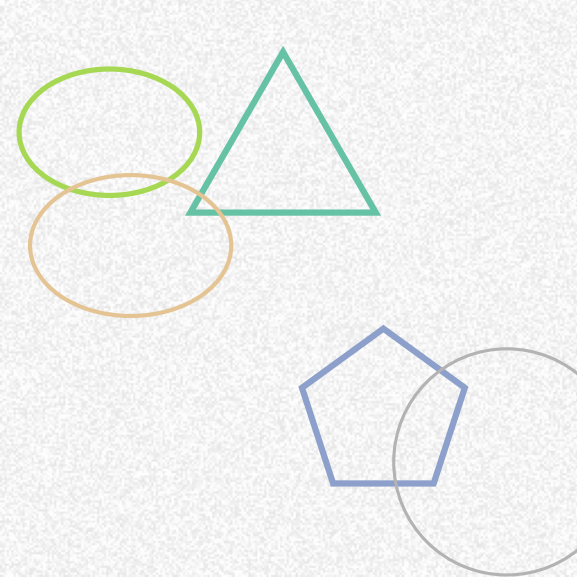[{"shape": "triangle", "thickness": 3, "radius": 0.93, "center": [0.49, 0.724]}, {"shape": "pentagon", "thickness": 3, "radius": 0.74, "center": [0.664, 0.282]}, {"shape": "oval", "thickness": 2.5, "radius": 0.78, "center": [0.189, 0.77]}, {"shape": "oval", "thickness": 2, "radius": 0.87, "center": [0.226, 0.574]}, {"shape": "circle", "thickness": 1.5, "radius": 0.98, "center": [0.878, 0.199]}]